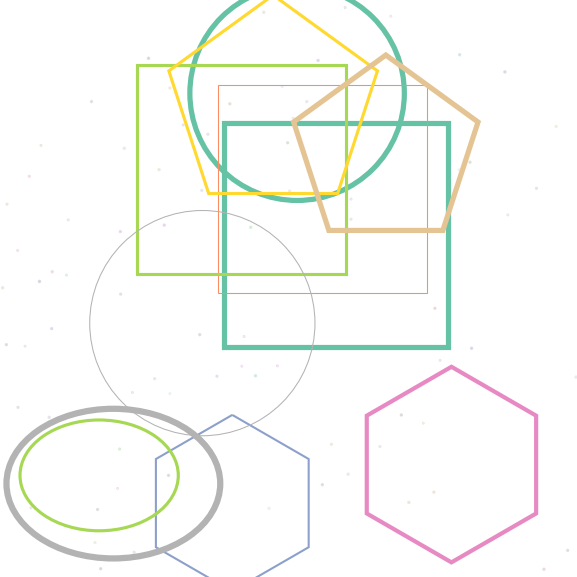[{"shape": "circle", "thickness": 2.5, "radius": 0.93, "center": [0.514, 0.838]}, {"shape": "square", "thickness": 2.5, "radius": 0.97, "center": [0.582, 0.592]}, {"shape": "square", "thickness": 0.5, "radius": 0.9, "center": [0.559, 0.672]}, {"shape": "hexagon", "thickness": 1, "radius": 0.76, "center": [0.402, 0.128]}, {"shape": "hexagon", "thickness": 2, "radius": 0.85, "center": [0.782, 0.195]}, {"shape": "oval", "thickness": 1.5, "radius": 0.69, "center": [0.172, 0.176]}, {"shape": "square", "thickness": 1.5, "radius": 0.91, "center": [0.418, 0.706]}, {"shape": "pentagon", "thickness": 1.5, "radius": 0.95, "center": [0.473, 0.818]}, {"shape": "pentagon", "thickness": 2.5, "radius": 0.84, "center": [0.668, 0.736]}, {"shape": "oval", "thickness": 3, "radius": 0.93, "center": [0.196, 0.162]}, {"shape": "circle", "thickness": 0.5, "radius": 0.98, "center": [0.35, 0.44]}]